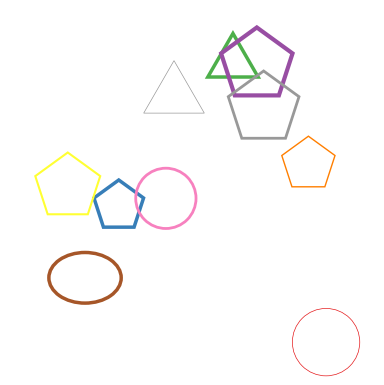[{"shape": "circle", "thickness": 0.5, "radius": 0.44, "center": [0.847, 0.111]}, {"shape": "pentagon", "thickness": 2.5, "radius": 0.34, "center": [0.308, 0.465]}, {"shape": "triangle", "thickness": 2.5, "radius": 0.38, "center": [0.605, 0.838]}, {"shape": "pentagon", "thickness": 3, "radius": 0.49, "center": [0.667, 0.831]}, {"shape": "pentagon", "thickness": 1, "radius": 0.36, "center": [0.801, 0.574]}, {"shape": "pentagon", "thickness": 1.5, "radius": 0.44, "center": [0.176, 0.515]}, {"shape": "oval", "thickness": 2.5, "radius": 0.47, "center": [0.221, 0.278]}, {"shape": "circle", "thickness": 2, "radius": 0.39, "center": [0.431, 0.485]}, {"shape": "pentagon", "thickness": 2, "radius": 0.48, "center": [0.685, 0.719]}, {"shape": "triangle", "thickness": 0.5, "radius": 0.45, "center": [0.452, 0.752]}]